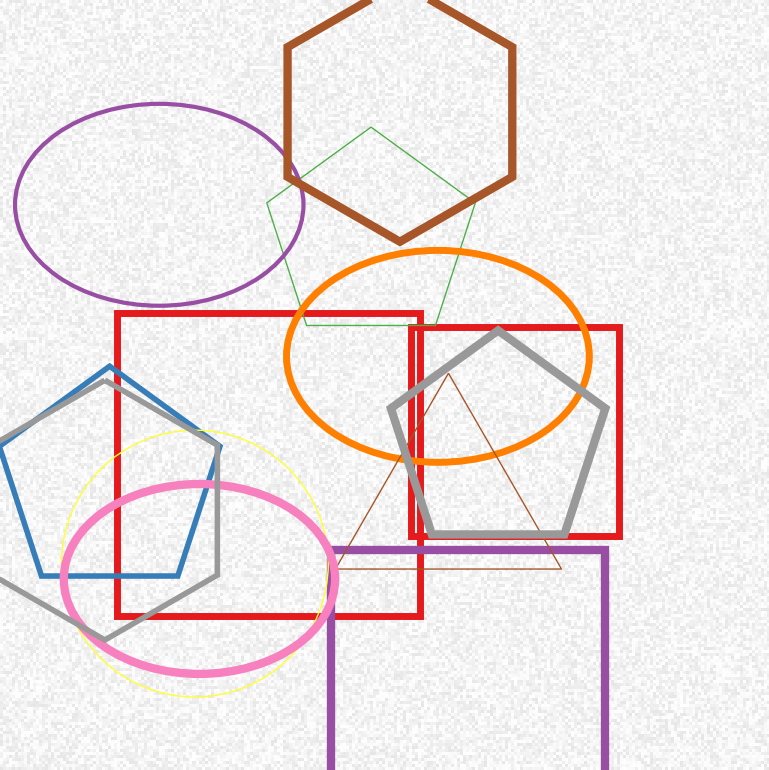[{"shape": "square", "thickness": 2.5, "radius": 0.98, "center": [0.348, 0.397]}, {"shape": "square", "thickness": 2.5, "radius": 0.68, "center": [0.669, 0.44]}, {"shape": "pentagon", "thickness": 2, "radius": 0.75, "center": [0.142, 0.374]}, {"shape": "pentagon", "thickness": 0.5, "radius": 0.71, "center": [0.482, 0.692]}, {"shape": "oval", "thickness": 1.5, "radius": 0.94, "center": [0.207, 0.734]}, {"shape": "square", "thickness": 3, "radius": 0.89, "center": [0.608, 0.107]}, {"shape": "oval", "thickness": 2.5, "radius": 0.98, "center": [0.569, 0.537]}, {"shape": "circle", "thickness": 0.5, "radius": 0.87, "center": [0.253, 0.268]}, {"shape": "hexagon", "thickness": 3, "radius": 0.84, "center": [0.519, 0.855]}, {"shape": "triangle", "thickness": 0.5, "radius": 0.85, "center": [0.582, 0.346]}, {"shape": "oval", "thickness": 3, "radius": 0.88, "center": [0.259, 0.248]}, {"shape": "pentagon", "thickness": 3, "radius": 0.73, "center": [0.647, 0.424]}, {"shape": "hexagon", "thickness": 2, "radius": 0.84, "center": [0.136, 0.338]}]